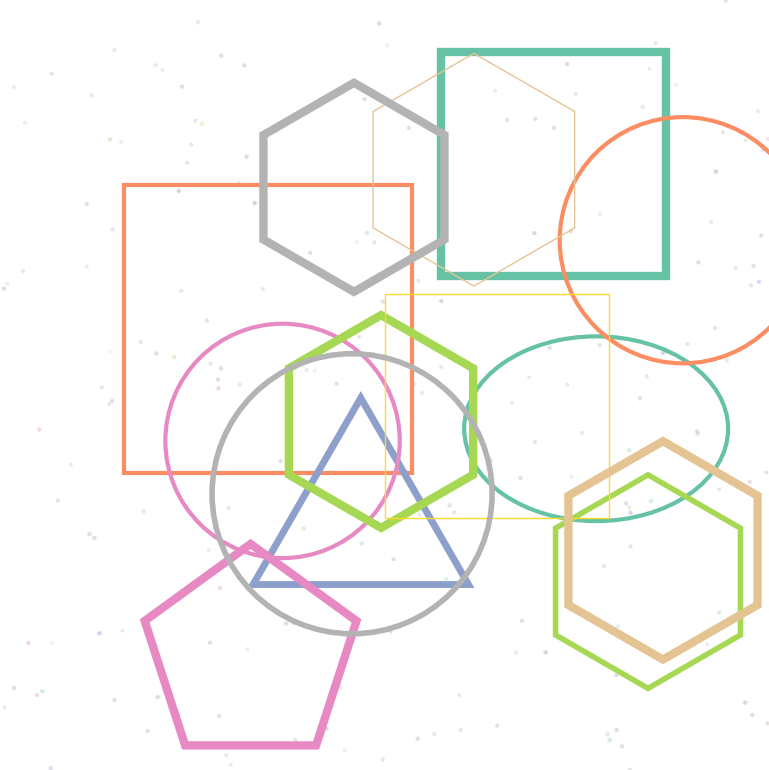[{"shape": "oval", "thickness": 1.5, "radius": 0.86, "center": [0.774, 0.443]}, {"shape": "square", "thickness": 3, "radius": 0.73, "center": [0.719, 0.787]}, {"shape": "circle", "thickness": 1.5, "radius": 0.8, "center": [0.887, 0.688]}, {"shape": "square", "thickness": 1.5, "radius": 0.94, "center": [0.348, 0.573]}, {"shape": "triangle", "thickness": 2.5, "radius": 0.81, "center": [0.469, 0.322]}, {"shape": "circle", "thickness": 1.5, "radius": 0.76, "center": [0.367, 0.427]}, {"shape": "pentagon", "thickness": 3, "radius": 0.72, "center": [0.325, 0.149]}, {"shape": "hexagon", "thickness": 2, "radius": 0.69, "center": [0.842, 0.245]}, {"shape": "hexagon", "thickness": 3, "radius": 0.69, "center": [0.495, 0.453]}, {"shape": "square", "thickness": 0.5, "radius": 0.73, "center": [0.645, 0.472]}, {"shape": "hexagon", "thickness": 0.5, "radius": 0.76, "center": [0.615, 0.78]}, {"shape": "hexagon", "thickness": 3, "radius": 0.71, "center": [0.861, 0.285]}, {"shape": "hexagon", "thickness": 3, "radius": 0.68, "center": [0.46, 0.757]}, {"shape": "circle", "thickness": 2, "radius": 0.91, "center": [0.457, 0.359]}]